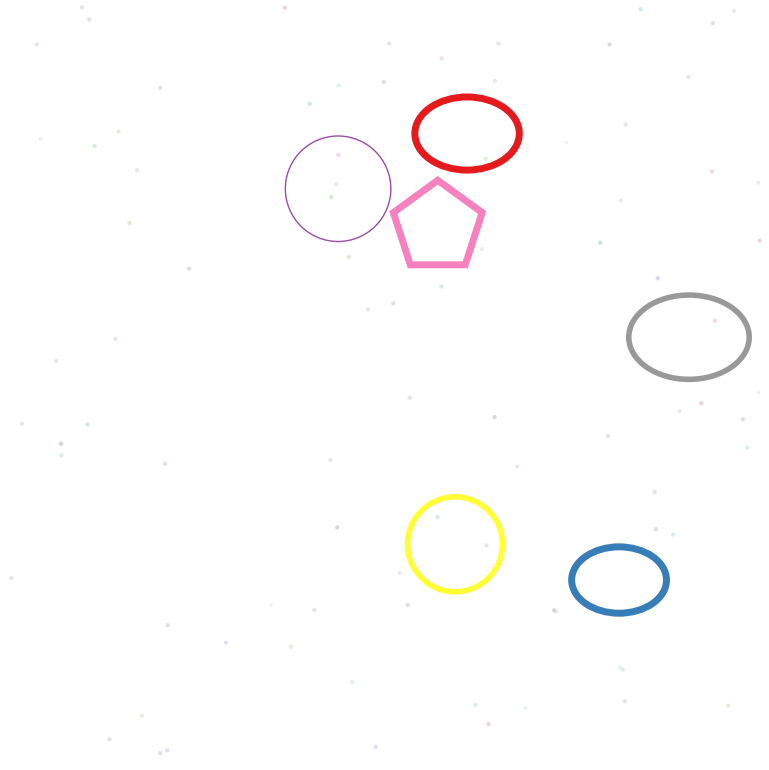[{"shape": "oval", "thickness": 2.5, "radius": 0.34, "center": [0.607, 0.827]}, {"shape": "oval", "thickness": 2.5, "radius": 0.31, "center": [0.804, 0.247]}, {"shape": "circle", "thickness": 0.5, "radius": 0.34, "center": [0.439, 0.755]}, {"shape": "circle", "thickness": 2, "radius": 0.31, "center": [0.591, 0.293]}, {"shape": "pentagon", "thickness": 2.5, "radius": 0.3, "center": [0.569, 0.705]}, {"shape": "oval", "thickness": 2, "radius": 0.39, "center": [0.895, 0.562]}]